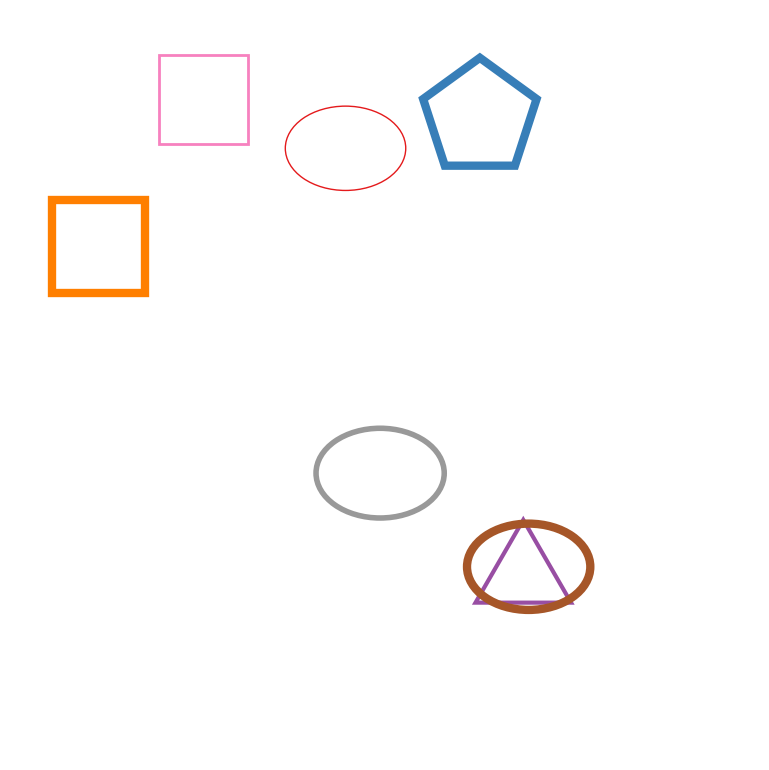[{"shape": "oval", "thickness": 0.5, "radius": 0.39, "center": [0.449, 0.807]}, {"shape": "pentagon", "thickness": 3, "radius": 0.39, "center": [0.623, 0.847]}, {"shape": "triangle", "thickness": 1.5, "radius": 0.36, "center": [0.68, 0.253]}, {"shape": "square", "thickness": 3, "radius": 0.3, "center": [0.128, 0.68]}, {"shape": "oval", "thickness": 3, "radius": 0.4, "center": [0.687, 0.264]}, {"shape": "square", "thickness": 1, "radius": 0.29, "center": [0.265, 0.871]}, {"shape": "oval", "thickness": 2, "radius": 0.42, "center": [0.494, 0.386]}]